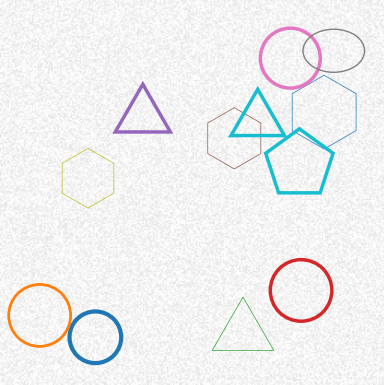[{"shape": "circle", "thickness": 3, "radius": 0.34, "center": [0.248, 0.124]}, {"shape": "hexagon", "thickness": 0.5, "radius": 0.48, "center": [0.842, 0.709]}, {"shape": "circle", "thickness": 2, "radius": 0.4, "center": [0.103, 0.181]}, {"shape": "triangle", "thickness": 0.5, "radius": 0.46, "center": [0.631, 0.136]}, {"shape": "circle", "thickness": 2.5, "radius": 0.4, "center": [0.782, 0.246]}, {"shape": "triangle", "thickness": 2.5, "radius": 0.41, "center": [0.371, 0.699]}, {"shape": "hexagon", "thickness": 0.5, "radius": 0.4, "center": [0.609, 0.641]}, {"shape": "circle", "thickness": 2.5, "radius": 0.39, "center": [0.754, 0.849]}, {"shape": "oval", "thickness": 1, "radius": 0.4, "center": [0.867, 0.868]}, {"shape": "hexagon", "thickness": 0.5, "radius": 0.39, "center": [0.229, 0.537]}, {"shape": "triangle", "thickness": 2.5, "radius": 0.4, "center": [0.669, 0.688]}, {"shape": "pentagon", "thickness": 2.5, "radius": 0.46, "center": [0.778, 0.573]}]